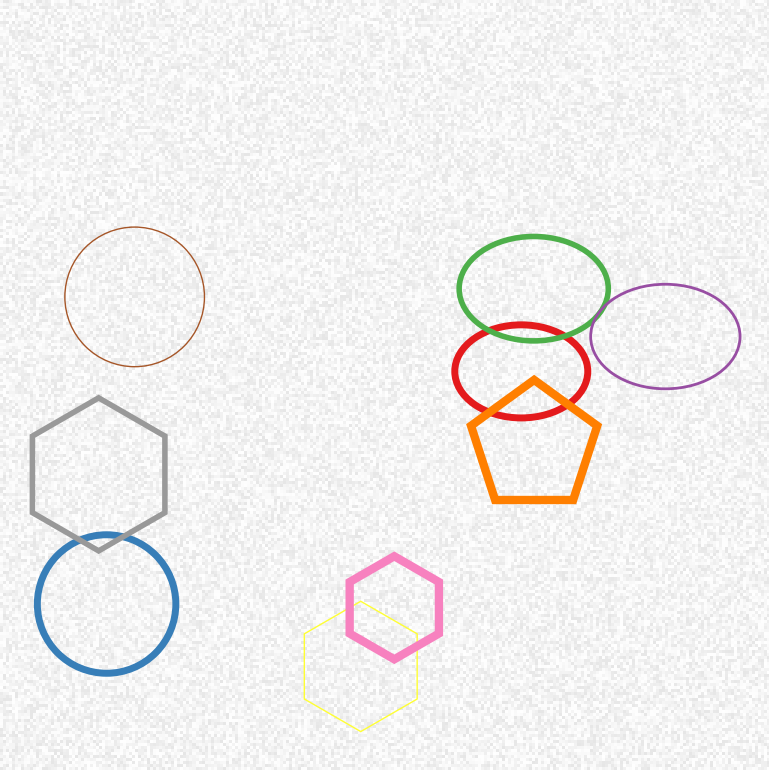[{"shape": "oval", "thickness": 2.5, "radius": 0.43, "center": [0.677, 0.518]}, {"shape": "circle", "thickness": 2.5, "radius": 0.45, "center": [0.138, 0.216]}, {"shape": "oval", "thickness": 2, "radius": 0.48, "center": [0.693, 0.625]}, {"shape": "oval", "thickness": 1, "radius": 0.49, "center": [0.864, 0.563]}, {"shape": "pentagon", "thickness": 3, "radius": 0.43, "center": [0.694, 0.42]}, {"shape": "hexagon", "thickness": 0.5, "radius": 0.42, "center": [0.469, 0.135]}, {"shape": "circle", "thickness": 0.5, "radius": 0.45, "center": [0.175, 0.614]}, {"shape": "hexagon", "thickness": 3, "radius": 0.33, "center": [0.512, 0.211]}, {"shape": "hexagon", "thickness": 2, "radius": 0.5, "center": [0.128, 0.384]}]